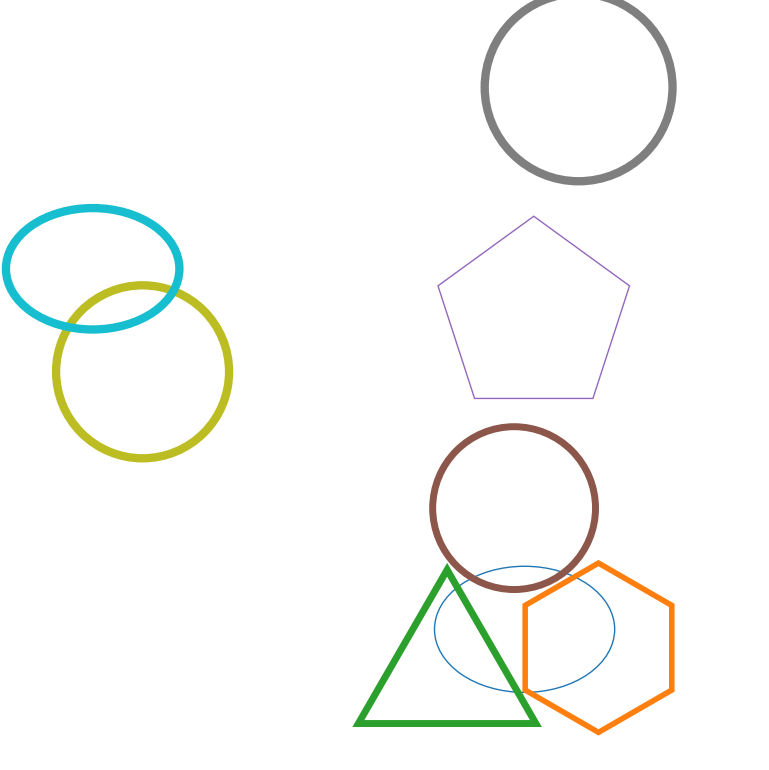[{"shape": "oval", "thickness": 0.5, "radius": 0.59, "center": [0.681, 0.183]}, {"shape": "hexagon", "thickness": 2, "radius": 0.55, "center": [0.777, 0.159]}, {"shape": "triangle", "thickness": 2.5, "radius": 0.67, "center": [0.581, 0.127]}, {"shape": "pentagon", "thickness": 0.5, "radius": 0.65, "center": [0.693, 0.588]}, {"shape": "circle", "thickness": 2.5, "radius": 0.53, "center": [0.668, 0.34]}, {"shape": "circle", "thickness": 3, "radius": 0.61, "center": [0.751, 0.887]}, {"shape": "circle", "thickness": 3, "radius": 0.56, "center": [0.185, 0.517]}, {"shape": "oval", "thickness": 3, "radius": 0.56, "center": [0.12, 0.651]}]